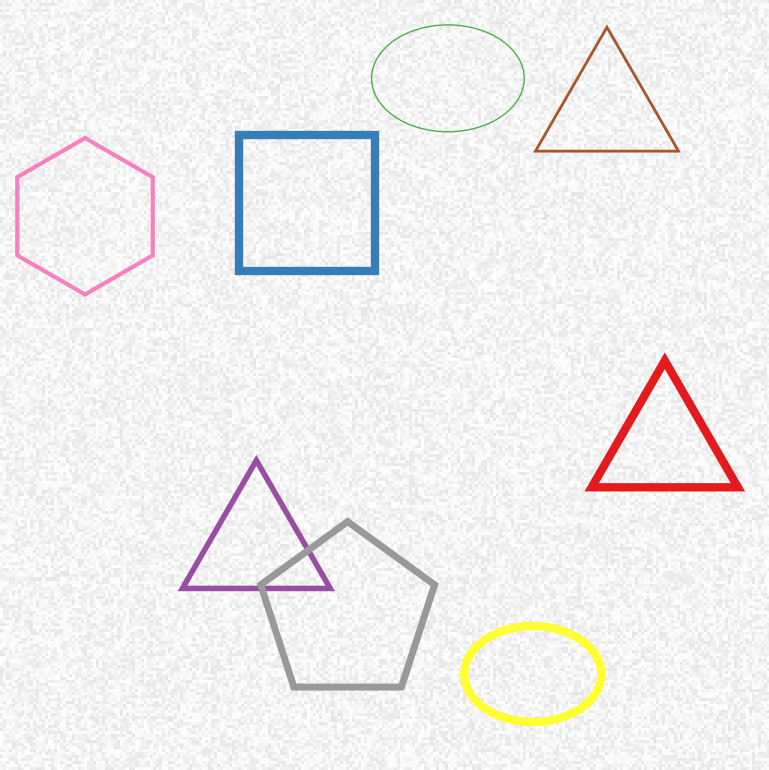[{"shape": "triangle", "thickness": 3, "radius": 0.55, "center": [0.863, 0.422]}, {"shape": "square", "thickness": 3, "radius": 0.44, "center": [0.399, 0.737]}, {"shape": "oval", "thickness": 0.5, "radius": 0.5, "center": [0.582, 0.898]}, {"shape": "triangle", "thickness": 2, "radius": 0.55, "center": [0.333, 0.291]}, {"shape": "oval", "thickness": 3, "radius": 0.44, "center": [0.692, 0.125]}, {"shape": "triangle", "thickness": 1, "radius": 0.54, "center": [0.788, 0.857]}, {"shape": "hexagon", "thickness": 1.5, "radius": 0.51, "center": [0.11, 0.719]}, {"shape": "pentagon", "thickness": 2.5, "radius": 0.59, "center": [0.451, 0.204]}]